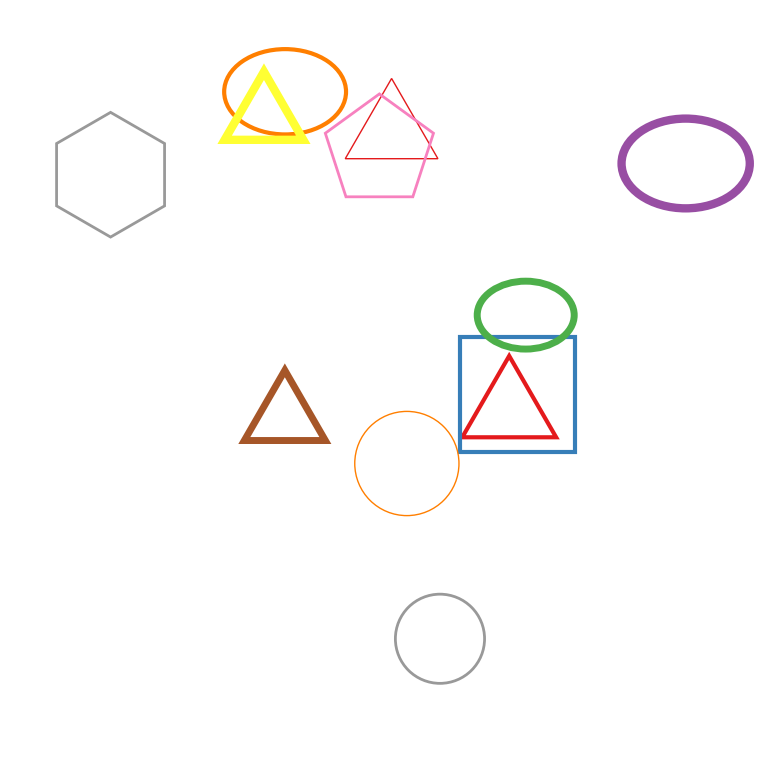[{"shape": "triangle", "thickness": 0.5, "radius": 0.35, "center": [0.509, 0.829]}, {"shape": "triangle", "thickness": 1.5, "radius": 0.35, "center": [0.661, 0.467]}, {"shape": "square", "thickness": 1.5, "radius": 0.37, "center": [0.672, 0.488]}, {"shape": "oval", "thickness": 2.5, "radius": 0.31, "center": [0.683, 0.591]}, {"shape": "oval", "thickness": 3, "radius": 0.42, "center": [0.89, 0.788]}, {"shape": "oval", "thickness": 1.5, "radius": 0.4, "center": [0.37, 0.881]}, {"shape": "circle", "thickness": 0.5, "radius": 0.34, "center": [0.528, 0.398]}, {"shape": "triangle", "thickness": 3, "radius": 0.29, "center": [0.343, 0.848]}, {"shape": "triangle", "thickness": 2.5, "radius": 0.3, "center": [0.37, 0.458]}, {"shape": "pentagon", "thickness": 1, "radius": 0.37, "center": [0.493, 0.804]}, {"shape": "circle", "thickness": 1, "radius": 0.29, "center": [0.571, 0.17]}, {"shape": "hexagon", "thickness": 1, "radius": 0.4, "center": [0.144, 0.773]}]